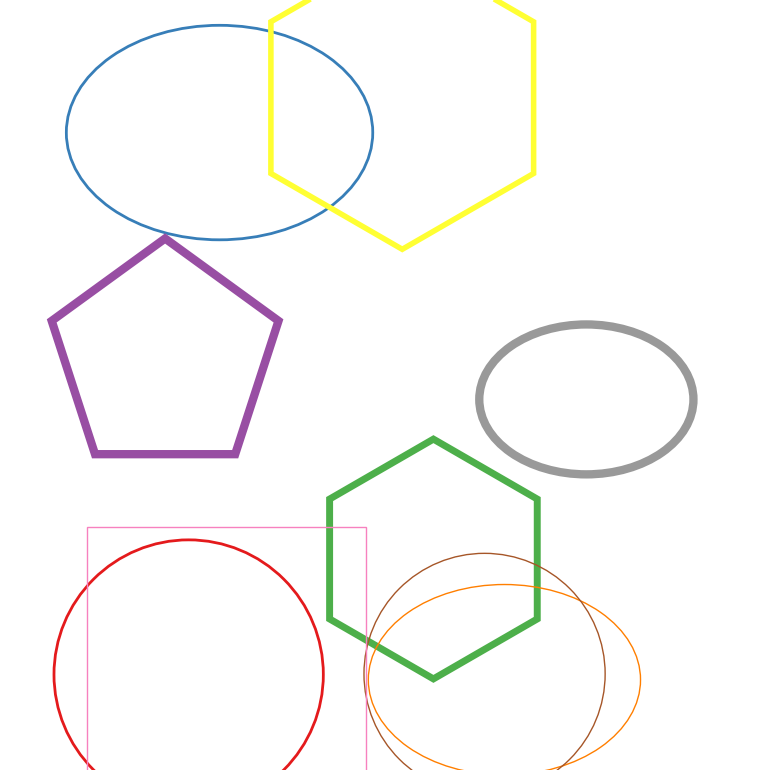[{"shape": "circle", "thickness": 1, "radius": 0.87, "center": [0.245, 0.124]}, {"shape": "oval", "thickness": 1, "radius": 0.99, "center": [0.285, 0.828]}, {"shape": "hexagon", "thickness": 2.5, "radius": 0.78, "center": [0.563, 0.274]}, {"shape": "pentagon", "thickness": 3, "radius": 0.77, "center": [0.214, 0.535]}, {"shape": "oval", "thickness": 0.5, "radius": 0.88, "center": [0.655, 0.117]}, {"shape": "hexagon", "thickness": 2, "radius": 0.98, "center": [0.522, 0.873]}, {"shape": "circle", "thickness": 0.5, "radius": 0.78, "center": [0.629, 0.125]}, {"shape": "square", "thickness": 0.5, "radius": 0.9, "center": [0.294, 0.134]}, {"shape": "oval", "thickness": 3, "radius": 0.7, "center": [0.762, 0.481]}]